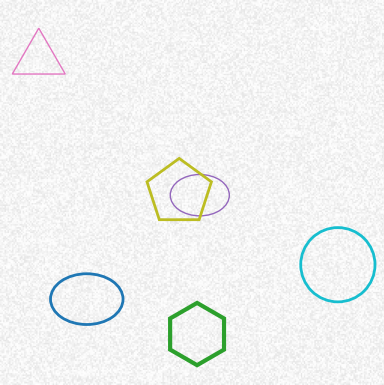[{"shape": "oval", "thickness": 2, "radius": 0.47, "center": [0.225, 0.223]}, {"shape": "hexagon", "thickness": 3, "radius": 0.4, "center": [0.512, 0.132]}, {"shape": "oval", "thickness": 1, "radius": 0.38, "center": [0.519, 0.493]}, {"shape": "triangle", "thickness": 1, "radius": 0.4, "center": [0.101, 0.847]}, {"shape": "pentagon", "thickness": 2, "radius": 0.44, "center": [0.465, 0.501]}, {"shape": "circle", "thickness": 2, "radius": 0.48, "center": [0.878, 0.312]}]